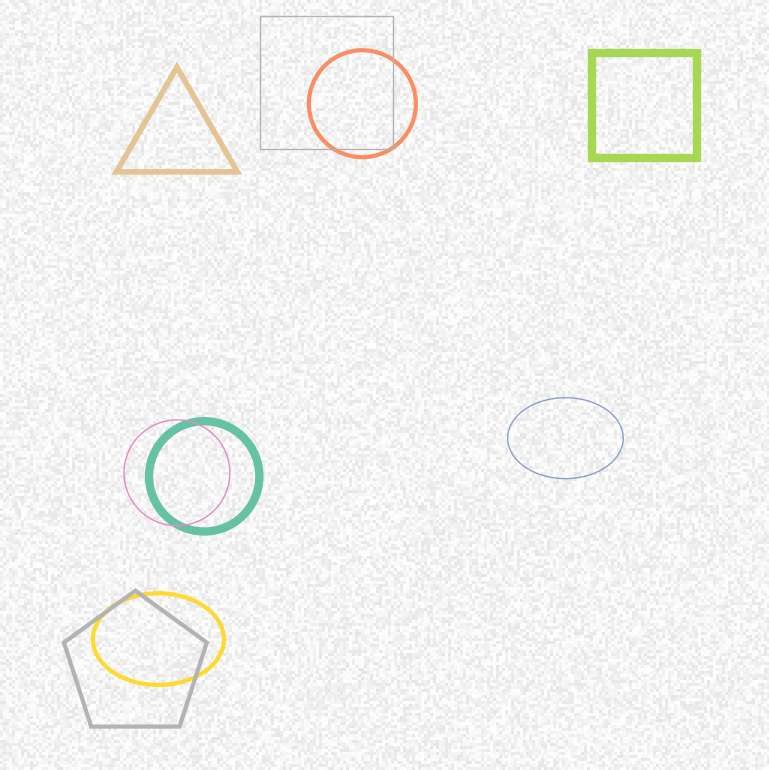[{"shape": "circle", "thickness": 3, "radius": 0.36, "center": [0.265, 0.381]}, {"shape": "circle", "thickness": 1.5, "radius": 0.35, "center": [0.471, 0.865]}, {"shape": "oval", "thickness": 0.5, "radius": 0.38, "center": [0.734, 0.431]}, {"shape": "circle", "thickness": 0.5, "radius": 0.34, "center": [0.23, 0.386]}, {"shape": "square", "thickness": 3, "radius": 0.34, "center": [0.837, 0.863]}, {"shape": "oval", "thickness": 1.5, "radius": 0.43, "center": [0.206, 0.17]}, {"shape": "triangle", "thickness": 2, "radius": 0.45, "center": [0.23, 0.822]}, {"shape": "square", "thickness": 0.5, "radius": 0.43, "center": [0.424, 0.893]}, {"shape": "pentagon", "thickness": 1.5, "radius": 0.49, "center": [0.176, 0.135]}]